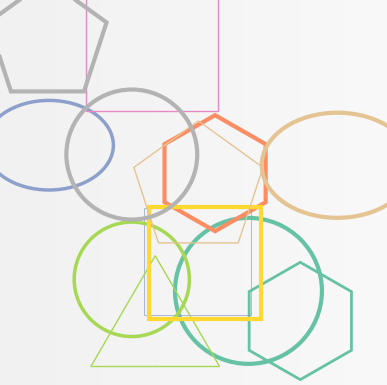[{"shape": "hexagon", "thickness": 2, "radius": 0.76, "center": [0.775, 0.166]}, {"shape": "circle", "thickness": 3, "radius": 0.95, "center": [0.641, 0.244]}, {"shape": "hexagon", "thickness": 3, "radius": 0.75, "center": [0.555, 0.55]}, {"shape": "square", "thickness": 0.5, "radius": 0.69, "center": [0.51, 0.321]}, {"shape": "oval", "thickness": 2.5, "radius": 0.83, "center": [0.126, 0.623]}, {"shape": "square", "thickness": 1, "radius": 0.85, "center": [0.392, 0.883]}, {"shape": "triangle", "thickness": 1, "radius": 0.96, "center": [0.401, 0.144]}, {"shape": "circle", "thickness": 2.5, "radius": 0.74, "center": [0.34, 0.275]}, {"shape": "square", "thickness": 3, "radius": 0.73, "center": [0.529, 0.317]}, {"shape": "oval", "thickness": 3, "radius": 0.98, "center": [0.871, 0.571]}, {"shape": "pentagon", "thickness": 1, "radius": 0.88, "center": [0.512, 0.511]}, {"shape": "circle", "thickness": 3, "radius": 0.84, "center": [0.34, 0.599]}, {"shape": "pentagon", "thickness": 3, "radius": 0.8, "center": [0.123, 0.892]}]